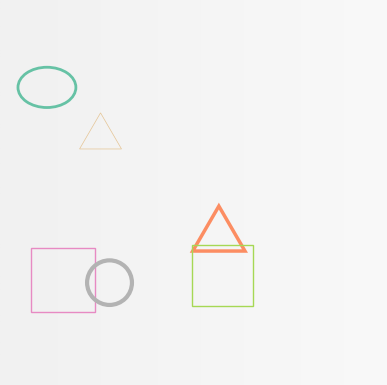[{"shape": "oval", "thickness": 2, "radius": 0.37, "center": [0.121, 0.773]}, {"shape": "triangle", "thickness": 2.5, "radius": 0.39, "center": [0.565, 0.387]}, {"shape": "square", "thickness": 1, "radius": 0.41, "center": [0.163, 0.273]}, {"shape": "square", "thickness": 1, "radius": 0.39, "center": [0.573, 0.284]}, {"shape": "triangle", "thickness": 0.5, "radius": 0.31, "center": [0.259, 0.644]}, {"shape": "circle", "thickness": 3, "radius": 0.29, "center": [0.283, 0.266]}]